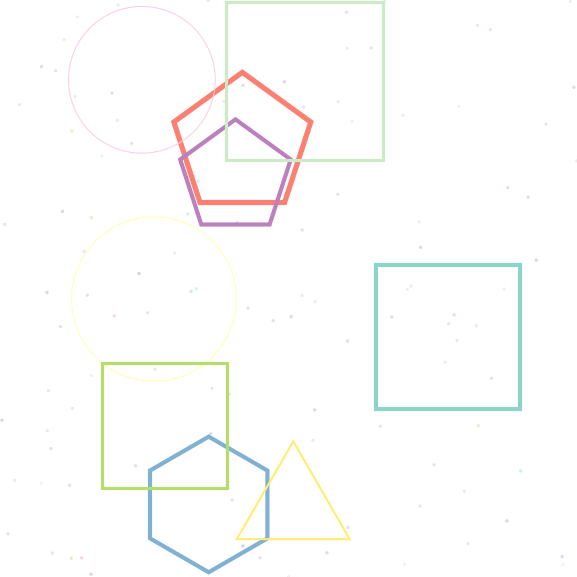[{"shape": "square", "thickness": 2, "radius": 0.62, "center": [0.775, 0.415]}, {"shape": "circle", "thickness": 0.5, "radius": 0.71, "center": [0.267, 0.481]}, {"shape": "pentagon", "thickness": 2.5, "radius": 0.62, "center": [0.42, 0.749]}, {"shape": "hexagon", "thickness": 2, "radius": 0.59, "center": [0.361, 0.126]}, {"shape": "square", "thickness": 1.5, "radius": 0.54, "center": [0.285, 0.263]}, {"shape": "circle", "thickness": 0.5, "radius": 0.64, "center": [0.246, 0.861]}, {"shape": "pentagon", "thickness": 2, "radius": 0.5, "center": [0.408, 0.692]}, {"shape": "square", "thickness": 1.5, "radius": 0.68, "center": [0.527, 0.859]}, {"shape": "triangle", "thickness": 1, "radius": 0.56, "center": [0.508, 0.122]}]